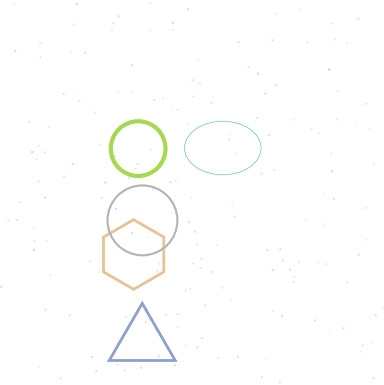[{"shape": "oval", "thickness": 0.5, "radius": 0.5, "center": [0.579, 0.616]}, {"shape": "triangle", "thickness": 2, "radius": 0.49, "center": [0.369, 0.113]}, {"shape": "circle", "thickness": 3, "radius": 0.36, "center": [0.359, 0.614]}, {"shape": "hexagon", "thickness": 2, "radius": 0.45, "center": [0.347, 0.339]}, {"shape": "circle", "thickness": 1.5, "radius": 0.45, "center": [0.37, 0.428]}]